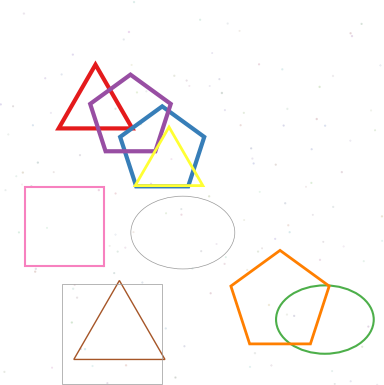[{"shape": "triangle", "thickness": 3, "radius": 0.55, "center": [0.248, 0.722]}, {"shape": "pentagon", "thickness": 3, "radius": 0.57, "center": [0.421, 0.609]}, {"shape": "oval", "thickness": 1.5, "radius": 0.63, "center": [0.844, 0.17]}, {"shape": "pentagon", "thickness": 3, "radius": 0.55, "center": [0.339, 0.696]}, {"shape": "pentagon", "thickness": 2, "radius": 0.67, "center": [0.727, 0.215]}, {"shape": "triangle", "thickness": 2, "radius": 0.51, "center": [0.439, 0.569]}, {"shape": "triangle", "thickness": 1, "radius": 0.68, "center": [0.31, 0.135]}, {"shape": "square", "thickness": 1.5, "radius": 0.51, "center": [0.168, 0.411]}, {"shape": "square", "thickness": 0.5, "radius": 0.65, "center": [0.291, 0.131]}, {"shape": "oval", "thickness": 0.5, "radius": 0.68, "center": [0.475, 0.396]}]